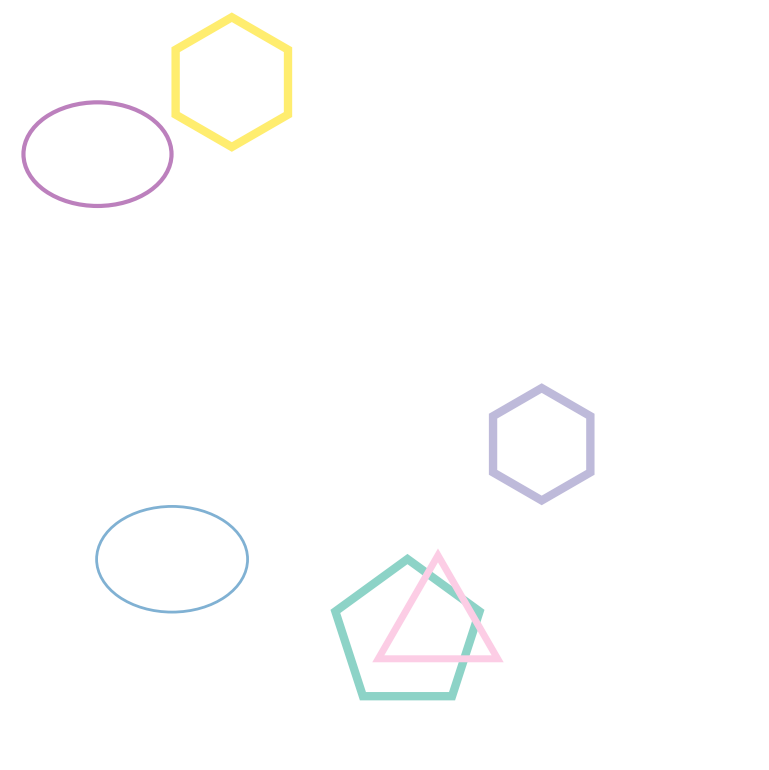[{"shape": "pentagon", "thickness": 3, "radius": 0.49, "center": [0.529, 0.176]}, {"shape": "hexagon", "thickness": 3, "radius": 0.36, "center": [0.704, 0.423]}, {"shape": "oval", "thickness": 1, "radius": 0.49, "center": [0.223, 0.274]}, {"shape": "triangle", "thickness": 2.5, "radius": 0.45, "center": [0.569, 0.189]}, {"shape": "oval", "thickness": 1.5, "radius": 0.48, "center": [0.127, 0.8]}, {"shape": "hexagon", "thickness": 3, "radius": 0.42, "center": [0.301, 0.893]}]